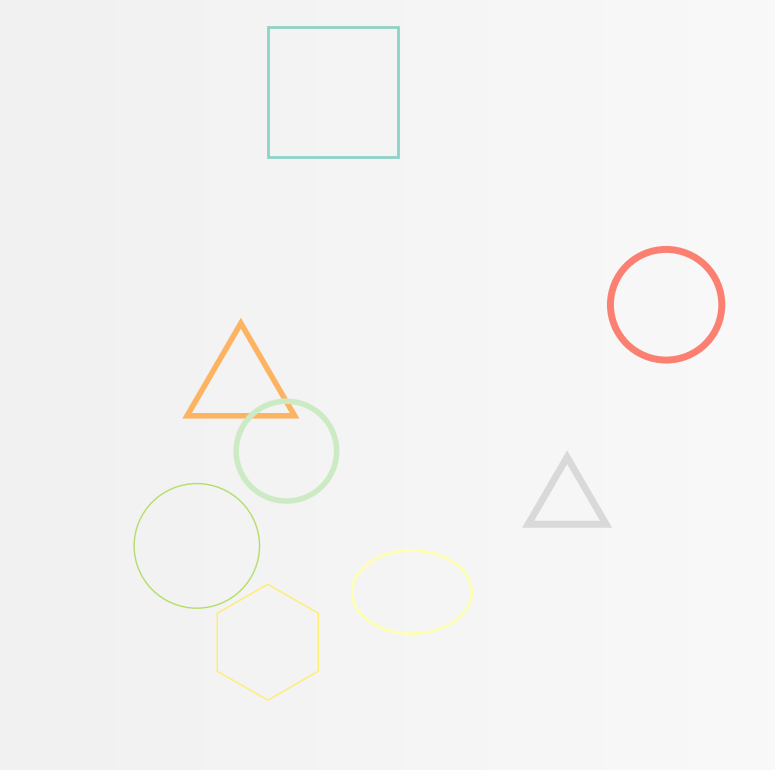[{"shape": "square", "thickness": 1, "radius": 0.42, "center": [0.43, 0.88]}, {"shape": "oval", "thickness": 1, "radius": 0.39, "center": [0.531, 0.231]}, {"shape": "circle", "thickness": 2.5, "radius": 0.36, "center": [0.86, 0.604]}, {"shape": "triangle", "thickness": 2, "radius": 0.4, "center": [0.311, 0.5]}, {"shape": "circle", "thickness": 0.5, "radius": 0.4, "center": [0.254, 0.291]}, {"shape": "triangle", "thickness": 2.5, "radius": 0.29, "center": [0.732, 0.348]}, {"shape": "circle", "thickness": 2, "radius": 0.32, "center": [0.37, 0.414]}, {"shape": "hexagon", "thickness": 0.5, "radius": 0.38, "center": [0.345, 0.166]}]